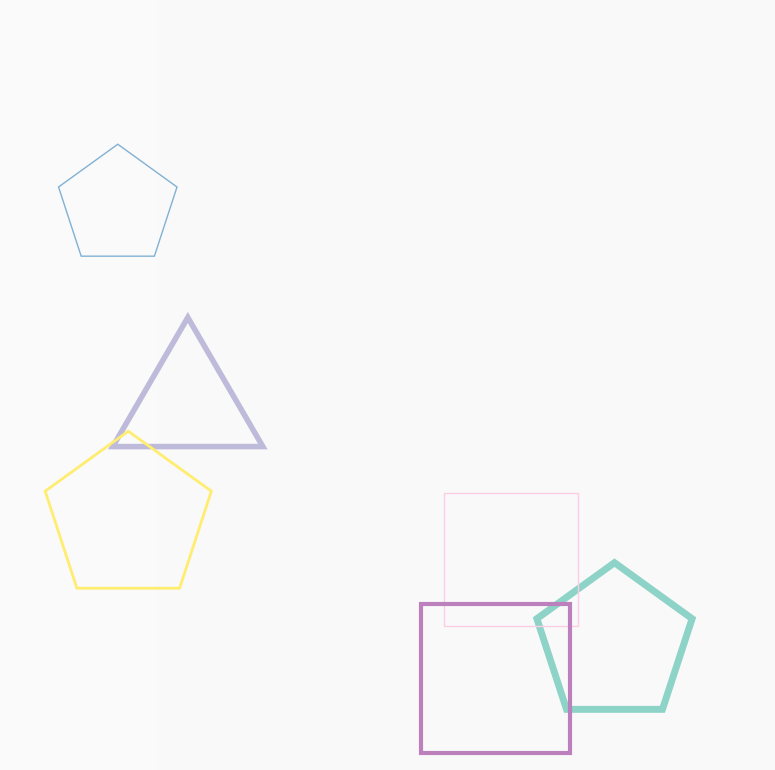[{"shape": "pentagon", "thickness": 2.5, "radius": 0.53, "center": [0.793, 0.164]}, {"shape": "triangle", "thickness": 2, "radius": 0.56, "center": [0.242, 0.476]}, {"shape": "pentagon", "thickness": 0.5, "radius": 0.4, "center": [0.152, 0.732]}, {"shape": "square", "thickness": 0.5, "radius": 0.43, "center": [0.659, 0.273]}, {"shape": "square", "thickness": 1.5, "radius": 0.48, "center": [0.639, 0.118]}, {"shape": "pentagon", "thickness": 1, "radius": 0.56, "center": [0.166, 0.327]}]